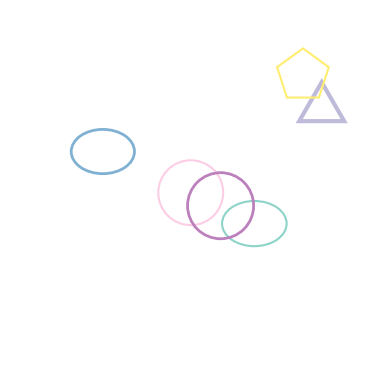[{"shape": "oval", "thickness": 1.5, "radius": 0.42, "center": [0.661, 0.419]}, {"shape": "triangle", "thickness": 3, "radius": 0.34, "center": [0.836, 0.719]}, {"shape": "oval", "thickness": 2, "radius": 0.41, "center": [0.267, 0.606]}, {"shape": "circle", "thickness": 1.5, "radius": 0.42, "center": [0.495, 0.499]}, {"shape": "circle", "thickness": 2, "radius": 0.43, "center": [0.573, 0.466]}, {"shape": "pentagon", "thickness": 1.5, "radius": 0.35, "center": [0.787, 0.804]}]